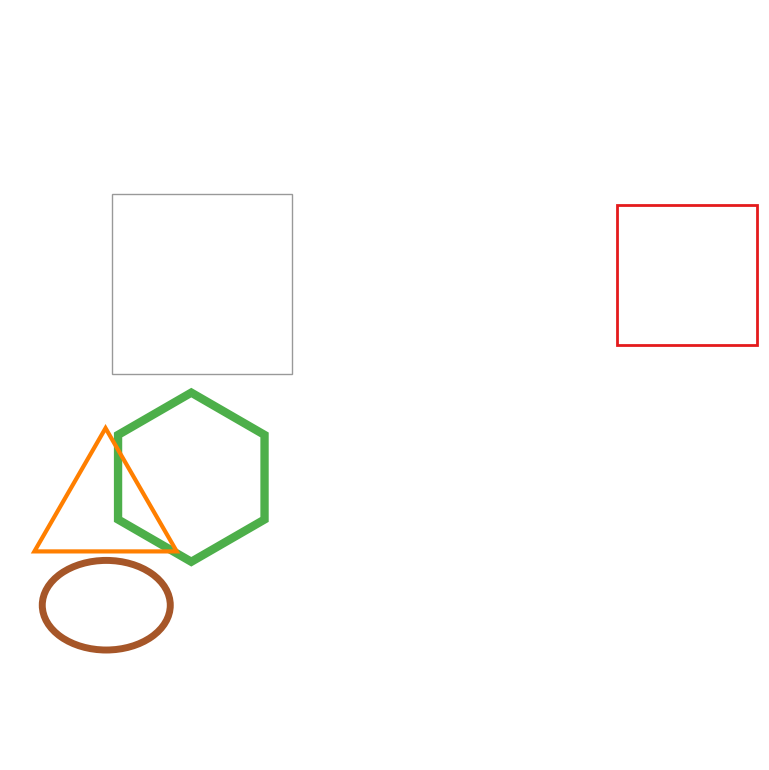[{"shape": "square", "thickness": 1, "radius": 0.46, "center": [0.892, 0.643]}, {"shape": "hexagon", "thickness": 3, "radius": 0.55, "center": [0.248, 0.38]}, {"shape": "triangle", "thickness": 1.5, "radius": 0.53, "center": [0.137, 0.337]}, {"shape": "oval", "thickness": 2.5, "radius": 0.42, "center": [0.138, 0.214]}, {"shape": "square", "thickness": 0.5, "radius": 0.59, "center": [0.262, 0.631]}]